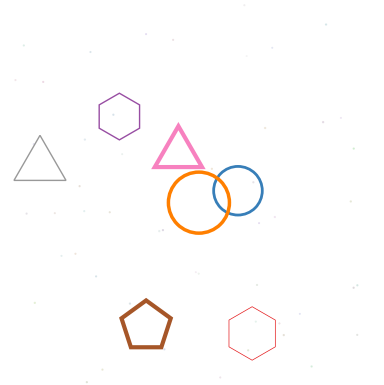[{"shape": "hexagon", "thickness": 0.5, "radius": 0.35, "center": [0.655, 0.134]}, {"shape": "circle", "thickness": 2, "radius": 0.32, "center": [0.618, 0.505]}, {"shape": "hexagon", "thickness": 1, "radius": 0.3, "center": [0.31, 0.697]}, {"shape": "circle", "thickness": 2.5, "radius": 0.4, "center": [0.517, 0.474]}, {"shape": "pentagon", "thickness": 3, "radius": 0.34, "center": [0.38, 0.152]}, {"shape": "triangle", "thickness": 3, "radius": 0.35, "center": [0.463, 0.601]}, {"shape": "triangle", "thickness": 1, "radius": 0.39, "center": [0.104, 0.57]}]